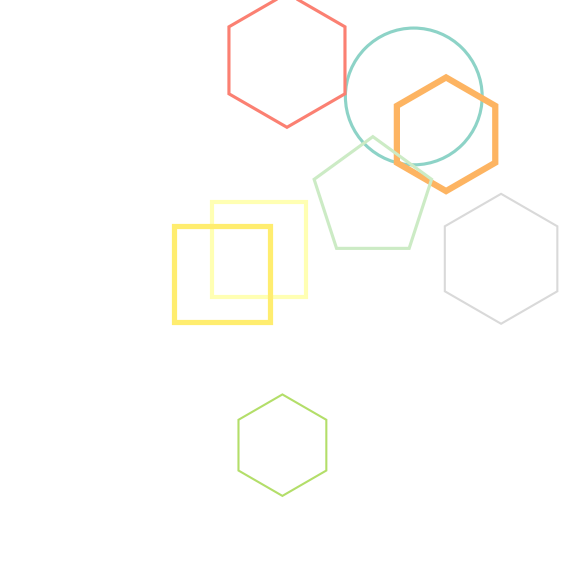[{"shape": "circle", "thickness": 1.5, "radius": 0.59, "center": [0.716, 0.832]}, {"shape": "square", "thickness": 2, "radius": 0.41, "center": [0.449, 0.567]}, {"shape": "hexagon", "thickness": 1.5, "radius": 0.58, "center": [0.497, 0.895]}, {"shape": "hexagon", "thickness": 3, "radius": 0.49, "center": [0.772, 0.767]}, {"shape": "hexagon", "thickness": 1, "radius": 0.44, "center": [0.489, 0.228]}, {"shape": "hexagon", "thickness": 1, "radius": 0.56, "center": [0.868, 0.551]}, {"shape": "pentagon", "thickness": 1.5, "radius": 0.53, "center": [0.646, 0.656]}, {"shape": "square", "thickness": 2.5, "radius": 0.41, "center": [0.385, 0.524]}]